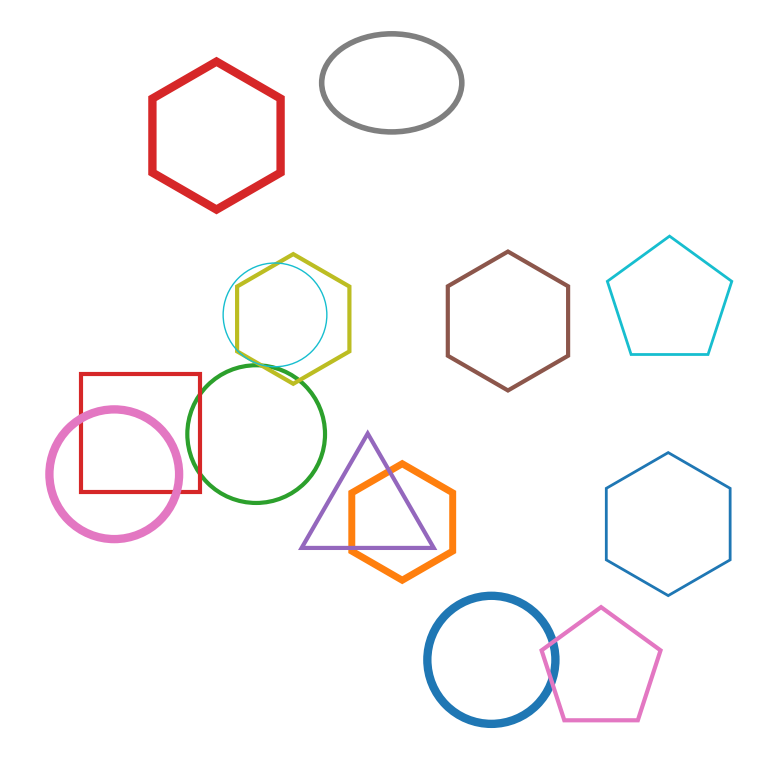[{"shape": "circle", "thickness": 3, "radius": 0.42, "center": [0.638, 0.143]}, {"shape": "hexagon", "thickness": 1, "radius": 0.46, "center": [0.868, 0.319]}, {"shape": "hexagon", "thickness": 2.5, "radius": 0.38, "center": [0.522, 0.322]}, {"shape": "circle", "thickness": 1.5, "radius": 0.45, "center": [0.333, 0.436]}, {"shape": "square", "thickness": 1.5, "radius": 0.38, "center": [0.182, 0.438]}, {"shape": "hexagon", "thickness": 3, "radius": 0.48, "center": [0.281, 0.824]}, {"shape": "triangle", "thickness": 1.5, "radius": 0.5, "center": [0.478, 0.338]}, {"shape": "hexagon", "thickness": 1.5, "radius": 0.45, "center": [0.66, 0.583]}, {"shape": "pentagon", "thickness": 1.5, "radius": 0.41, "center": [0.781, 0.13]}, {"shape": "circle", "thickness": 3, "radius": 0.42, "center": [0.148, 0.384]}, {"shape": "oval", "thickness": 2, "radius": 0.45, "center": [0.509, 0.892]}, {"shape": "hexagon", "thickness": 1.5, "radius": 0.42, "center": [0.381, 0.586]}, {"shape": "pentagon", "thickness": 1, "radius": 0.42, "center": [0.87, 0.608]}, {"shape": "circle", "thickness": 0.5, "radius": 0.34, "center": [0.357, 0.591]}]